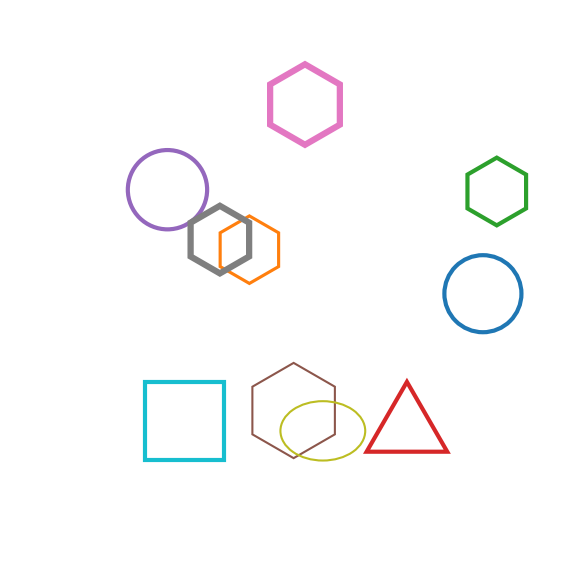[{"shape": "circle", "thickness": 2, "radius": 0.33, "center": [0.836, 0.491]}, {"shape": "hexagon", "thickness": 1.5, "radius": 0.29, "center": [0.432, 0.567]}, {"shape": "hexagon", "thickness": 2, "radius": 0.29, "center": [0.86, 0.668]}, {"shape": "triangle", "thickness": 2, "radius": 0.4, "center": [0.705, 0.257]}, {"shape": "circle", "thickness": 2, "radius": 0.34, "center": [0.29, 0.671]}, {"shape": "hexagon", "thickness": 1, "radius": 0.41, "center": [0.508, 0.288]}, {"shape": "hexagon", "thickness": 3, "radius": 0.35, "center": [0.528, 0.818]}, {"shape": "hexagon", "thickness": 3, "radius": 0.29, "center": [0.381, 0.584]}, {"shape": "oval", "thickness": 1, "radius": 0.37, "center": [0.559, 0.253]}, {"shape": "square", "thickness": 2, "radius": 0.34, "center": [0.32, 0.27]}]